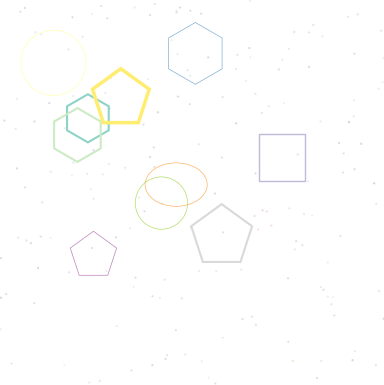[{"shape": "hexagon", "thickness": 1.5, "radius": 0.31, "center": [0.228, 0.693]}, {"shape": "circle", "thickness": 0.5, "radius": 0.42, "center": [0.139, 0.837]}, {"shape": "square", "thickness": 1, "radius": 0.3, "center": [0.732, 0.591]}, {"shape": "hexagon", "thickness": 0.5, "radius": 0.4, "center": [0.507, 0.861]}, {"shape": "oval", "thickness": 0.5, "radius": 0.4, "center": [0.458, 0.521]}, {"shape": "circle", "thickness": 0.5, "radius": 0.34, "center": [0.419, 0.473]}, {"shape": "pentagon", "thickness": 1.5, "radius": 0.42, "center": [0.576, 0.387]}, {"shape": "pentagon", "thickness": 0.5, "radius": 0.32, "center": [0.243, 0.336]}, {"shape": "hexagon", "thickness": 1.5, "radius": 0.35, "center": [0.201, 0.649]}, {"shape": "pentagon", "thickness": 2.5, "radius": 0.39, "center": [0.314, 0.744]}]